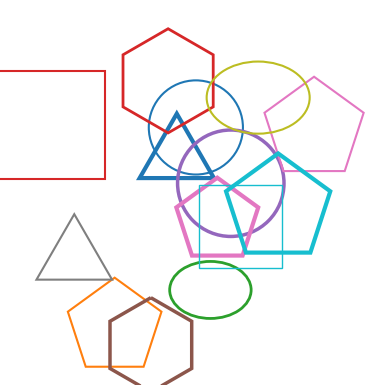[{"shape": "circle", "thickness": 1.5, "radius": 0.61, "center": [0.509, 0.669]}, {"shape": "triangle", "thickness": 3, "radius": 0.56, "center": [0.459, 0.593]}, {"shape": "pentagon", "thickness": 1.5, "radius": 0.64, "center": [0.298, 0.151]}, {"shape": "oval", "thickness": 2, "radius": 0.53, "center": [0.547, 0.247]}, {"shape": "square", "thickness": 1.5, "radius": 0.7, "center": [0.132, 0.675]}, {"shape": "hexagon", "thickness": 2, "radius": 0.68, "center": [0.437, 0.79]}, {"shape": "circle", "thickness": 2.5, "radius": 0.69, "center": [0.599, 0.524]}, {"shape": "hexagon", "thickness": 2.5, "radius": 0.61, "center": [0.392, 0.104]}, {"shape": "pentagon", "thickness": 3, "radius": 0.56, "center": [0.564, 0.427]}, {"shape": "pentagon", "thickness": 1.5, "radius": 0.68, "center": [0.816, 0.665]}, {"shape": "triangle", "thickness": 1.5, "radius": 0.57, "center": [0.193, 0.33]}, {"shape": "oval", "thickness": 1.5, "radius": 0.67, "center": [0.671, 0.746]}, {"shape": "square", "thickness": 1, "radius": 0.54, "center": [0.624, 0.412]}, {"shape": "pentagon", "thickness": 3, "radius": 0.71, "center": [0.722, 0.459]}]